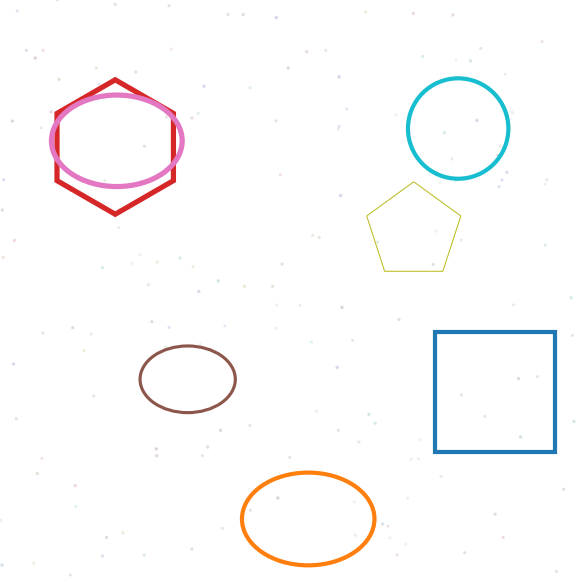[{"shape": "square", "thickness": 2, "radius": 0.52, "center": [0.857, 0.32]}, {"shape": "oval", "thickness": 2, "radius": 0.57, "center": [0.534, 0.1]}, {"shape": "hexagon", "thickness": 2.5, "radius": 0.58, "center": [0.2, 0.745]}, {"shape": "oval", "thickness": 1.5, "radius": 0.41, "center": [0.325, 0.342]}, {"shape": "oval", "thickness": 2.5, "radius": 0.57, "center": [0.202, 0.755]}, {"shape": "pentagon", "thickness": 0.5, "radius": 0.43, "center": [0.716, 0.599]}, {"shape": "circle", "thickness": 2, "radius": 0.43, "center": [0.793, 0.777]}]